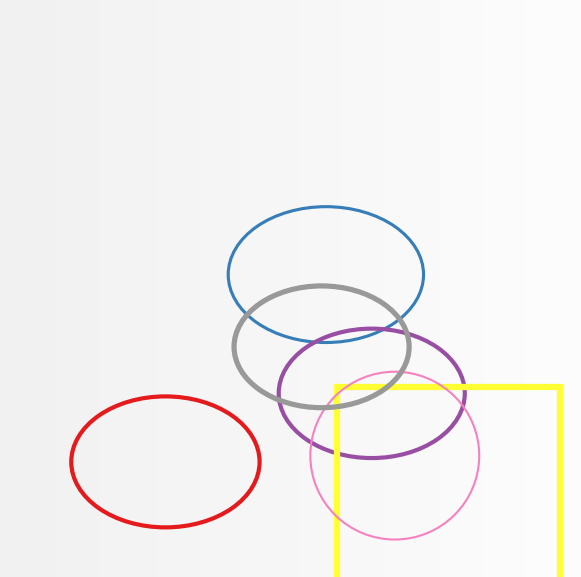[{"shape": "oval", "thickness": 2, "radius": 0.81, "center": [0.285, 0.199]}, {"shape": "oval", "thickness": 1.5, "radius": 0.84, "center": [0.561, 0.524]}, {"shape": "oval", "thickness": 2, "radius": 0.8, "center": [0.64, 0.318]}, {"shape": "square", "thickness": 3, "radius": 0.96, "center": [0.772, 0.137]}, {"shape": "circle", "thickness": 1, "radius": 0.73, "center": [0.679, 0.21]}, {"shape": "oval", "thickness": 2.5, "radius": 0.75, "center": [0.553, 0.399]}]